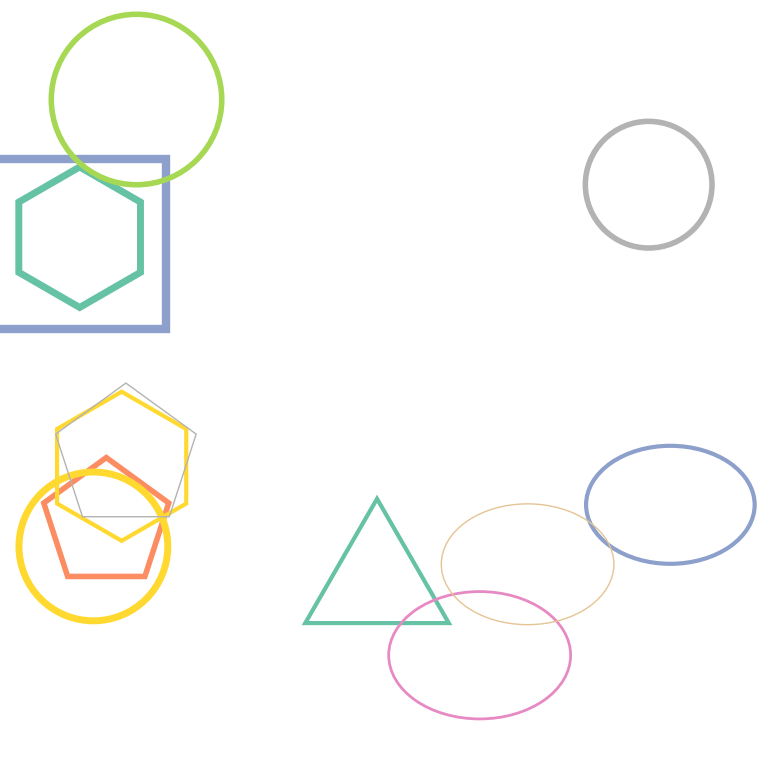[{"shape": "triangle", "thickness": 1.5, "radius": 0.54, "center": [0.49, 0.245]}, {"shape": "hexagon", "thickness": 2.5, "radius": 0.46, "center": [0.103, 0.692]}, {"shape": "pentagon", "thickness": 2, "radius": 0.43, "center": [0.138, 0.32]}, {"shape": "oval", "thickness": 1.5, "radius": 0.55, "center": [0.871, 0.344]}, {"shape": "square", "thickness": 3, "radius": 0.55, "center": [0.105, 0.683]}, {"shape": "oval", "thickness": 1, "radius": 0.59, "center": [0.623, 0.149]}, {"shape": "circle", "thickness": 2, "radius": 0.55, "center": [0.177, 0.871]}, {"shape": "hexagon", "thickness": 1.5, "radius": 0.48, "center": [0.158, 0.394]}, {"shape": "circle", "thickness": 2.5, "radius": 0.48, "center": [0.121, 0.29]}, {"shape": "oval", "thickness": 0.5, "radius": 0.56, "center": [0.685, 0.267]}, {"shape": "pentagon", "thickness": 0.5, "radius": 0.48, "center": [0.163, 0.407]}, {"shape": "circle", "thickness": 2, "radius": 0.41, "center": [0.842, 0.76]}]